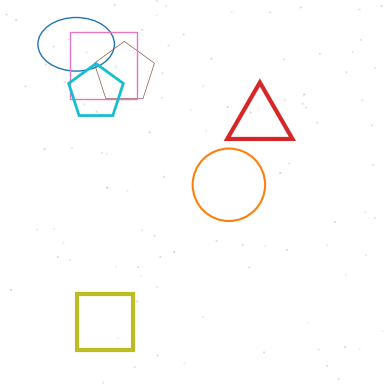[{"shape": "oval", "thickness": 1, "radius": 0.5, "center": [0.198, 0.885]}, {"shape": "circle", "thickness": 1.5, "radius": 0.47, "center": [0.595, 0.52]}, {"shape": "triangle", "thickness": 3, "radius": 0.49, "center": [0.675, 0.688]}, {"shape": "pentagon", "thickness": 0.5, "radius": 0.41, "center": [0.323, 0.81]}, {"shape": "square", "thickness": 1, "radius": 0.44, "center": [0.27, 0.83]}, {"shape": "square", "thickness": 3, "radius": 0.37, "center": [0.273, 0.164]}, {"shape": "pentagon", "thickness": 2, "radius": 0.37, "center": [0.249, 0.76]}]